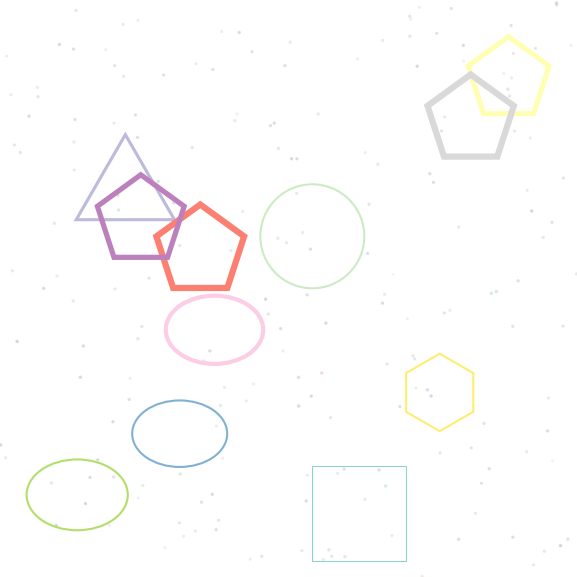[{"shape": "square", "thickness": 0.5, "radius": 0.41, "center": [0.621, 0.11]}, {"shape": "pentagon", "thickness": 2.5, "radius": 0.37, "center": [0.881, 0.862]}, {"shape": "triangle", "thickness": 1.5, "radius": 0.49, "center": [0.217, 0.668]}, {"shape": "pentagon", "thickness": 3, "radius": 0.4, "center": [0.347, 0.565]}, {"shape": "oval", "thickness": 1, "radius": 0.41, "center": [0.311, 0.248]}, {"shape": "oval", "thickness": 1, "radius": 0.44, "center": [0.134, 0.142]}, {"shape": "oval", "thickness": 2, "radius": 0.42, "center": [0.371, 0.428]}, {"shape": "pentagon", "thickness": 3, "radius": 0.39, "center": [0.815, 0.792]}, {"shape": "pentagon", "thickness": 2.5, "radius": 0.4, "center": [0.244, 0.617]}, {"shape": "circle", "thickness": 1, "radius": 0.45, "center": [0.541, 0.59]}, {"shape": "hexagon", "thickness": 1, "radius": 0.34, "center": [0.761, 0.32]}]